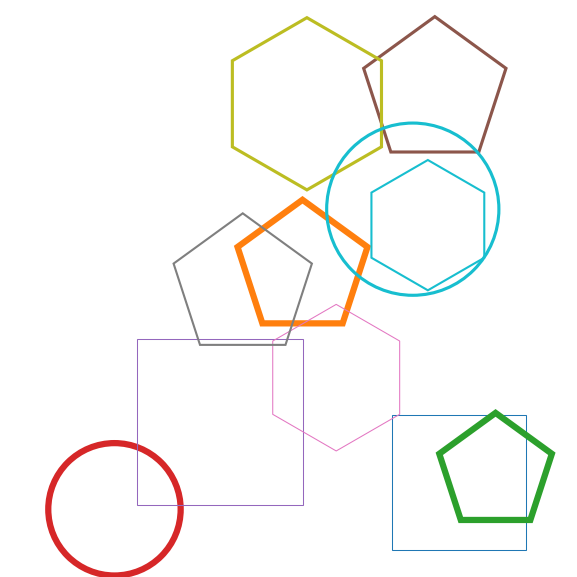[{"shape": "square", "thickness": 0.5, "radius": 0.58, "center": [0.795, 0.164]}, {"shape": "pentagon", "thickness": 3, "radius": 0.59, "center": [0.524, 0.535]}, {"shape": "pentagon", "thickness": 3, "radius": 0.51, "center": [0.858, 0.182]}, {"shape": "circle", "thickness": 3, "radius": 0.57, "center": [0.198, 0.117]}, {"shape": "square", "thickness": 0.5, "radius": 0.72, "center": [0.381, 0.269]}, {"shape": "pentagon", "thickness": 1.5, "radius": 0.65, "center": [0.753, 0.841]}, {"shape": "hexagon", "thickness": 0.5, "radius": 0.63, "center": [0.582, 0.345]}, {"shape": "pentagon", "thickness": 1, "radius": 0.63, "center": [0.42, 0.504]}, {"shape": "hexagon", "thickness": 1.5, "radius": 0.75, "center": [0.531, 0.819]}, {"shape": "hexagon", "thickness": 1, "radius": 0.56, "center": [0.741, 0.609]}, {"shape": "circle", "thickness": 1.5, "radius": 0.75, "center": [0.715, 0.637]}]